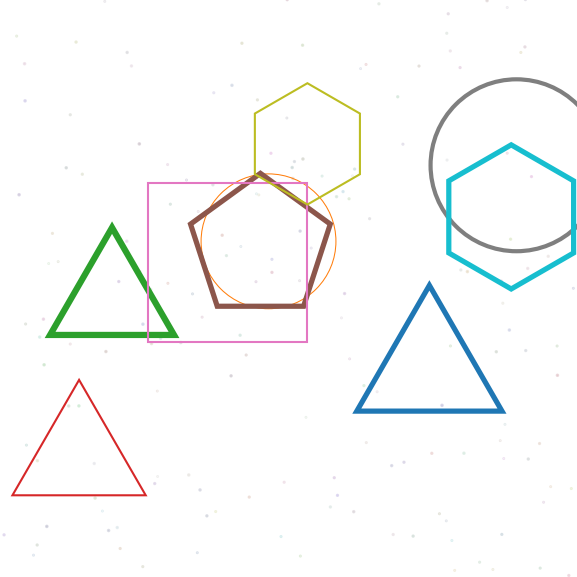[{"shape": "triangle", "thickness": 2.5, "radius": 0.73, "center": [0.744, 0.36]}, {"shape": "circle", "thickness": 0.5, "radius": 0.58, "center": [0.465, 0.581]}, {"shape": "triangle", "thickness": 3, "radius": 0.62, "center": [0.194, 0.481]}, {"shape": "triangle", "thickness": 1, "radius": 0.67, "center": [0.137, 0.208]}, {"shape": "pentagon", "thickness": 2.5, "radius": 0.64, "center": [0.451, 0.572]}, {"shape": "square", "thickness": 1, "radius": 0.69, "center": [0.394, 0.545]}, {"shape": "circle", "thickness": 2, "radius": 0.74, "center": [0.894, 0.713]}, {"shape": "hexagon", "thickness": 1, "radius": 0.53, "center": [0.532, 0.75]}, {"shape": "hexagon", "thickness": 2.5, "radius": 0.62, "center": [0.885, 0.624]}]